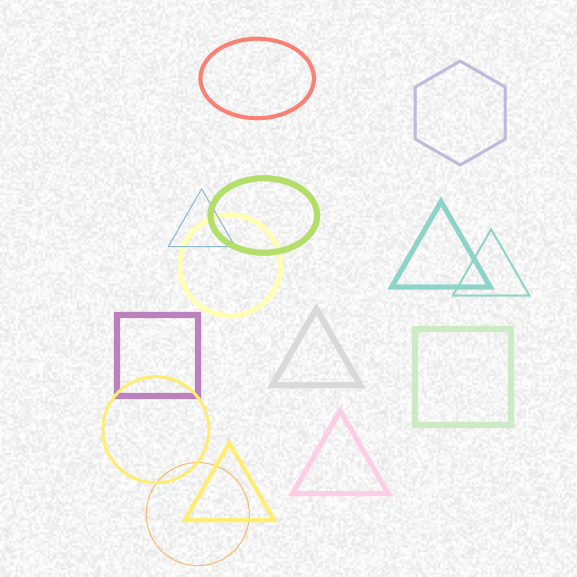[{"shape": "triangle", "thickness": 2.5, "radius": 0.49, "center": [0.764, 0.551]}, {"shape": "triangle", "thickness": 1, "radius": 0.38, "center": [0.851, 0.526]}, {"shape": "circle", "thickness": 2.5, "radius": 0.44, "center": [0.398, 0.54]}, {"shape": "hexagon", "thickness": 1.5, "radius": 0.45, "center": [0.797, 0.803]}, {"shape": "oval", "thickness": 2, "radius": 0.49, "center": [0.445, 0.863]}, {"shape": "triangle", "thickness": 0.5, "radius": 0.33, "center": [0.349, 0.605]}, {"shape": "circle", "thickness": 0.5, "radius": 0.45, "center": [0.342, 0.109]}, {"shape": "oval", "thickness": 3, "radius": 0.46, "center": [0.457, 0.626]}, {"shape": "triangle", "thickness": 2.5, "radius": 0.48, "center": [0.589, 0.192]}, {"shape": "triangle", "thickness": 3, "radius": 0.44, "center": [0.548, 0.376]}, {"shape": "square", "thickness": 3, "radius": 0.35, "center": [0.273, 0.383]}, {"shape": "square", "thickness": 3, "radius": 0.42, "center": [0.802, 0.346]}, {"shape": "circle", "thickness": 1.5, "radius": 0.46, "center": [0.27, 0.255]}, {"shape": "triangle", "thickness": 2, "radius": 0.45, "center": [0.397, 0.143]}]